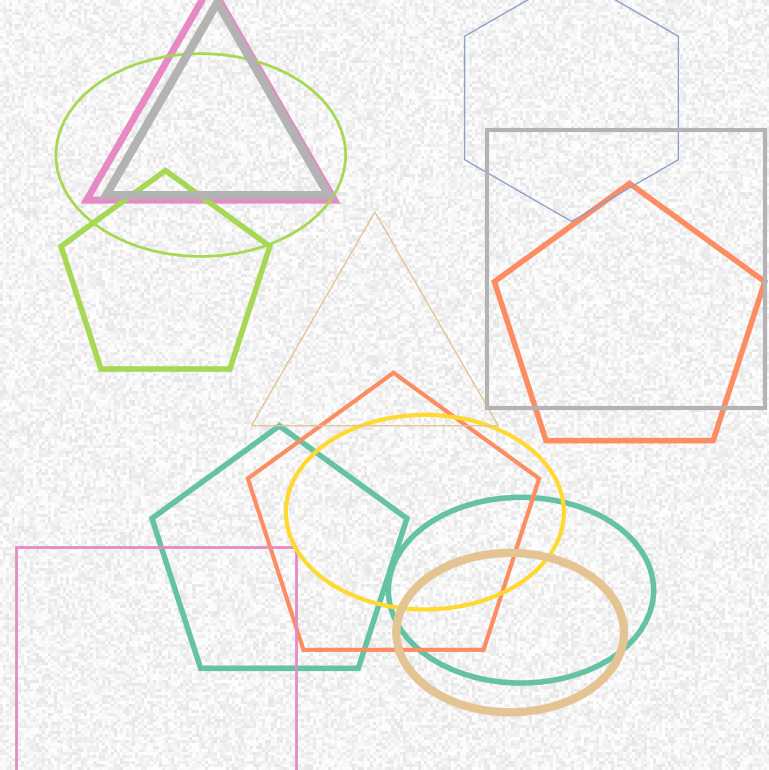[{"shape": "pentagon", "thickness": 2, "radius": 0.87, "center": [0.363, 0.273]}, {"shape": "oval", "thickness": 2, "radius": 0.86, "center": [0.677, 0.234]}, {"shape": "pentagon", "thickness": 2, "radius": 0.92, "center": [0.818, 0.577]}, {"shape": "pentagon", "thickness": 1.5, "radius": 0.99, "center": [0.511, 0.317]}, {"shape": "hexagon", "thickness": 0.5, "radius": 0.8, "center": [0.742, 0.873]}, {"shape": "square", "thickness": 1, "radius": 0.91, "center": [0.203, 0.109]}, {"shape": "triangle", "thickness": 2.5, "radius": 0.93, "center": [0.274, 0.833]}, {"shape": "oval", "thickness": 1, "radius": 0.94, "center": [0.261, 0.799]}, {"shape": "pentagon", "thickness": 2, "radius": 0.71, "center": [0.215, 0.636]}, {"shape": "oval", "thickness": 1.5, "radius": 0.9, "center": [0.552, 0.335]}, {"shape": "triangle", "thickness": 0.5, "radius": 0.93, "center": [0.487, 0.54]}, {"shape": "oval", "thickness": 3, "radius": 0.74, "center": [0.663, 0.178]}, {"shape": "square", "thickness": 1.5, "radius": 0.9, "center": [0.813, 0.65]}, {"shape": "triangle", "thickness": 3, "radius": 0.83, "center": [0.282, 0.83]}]